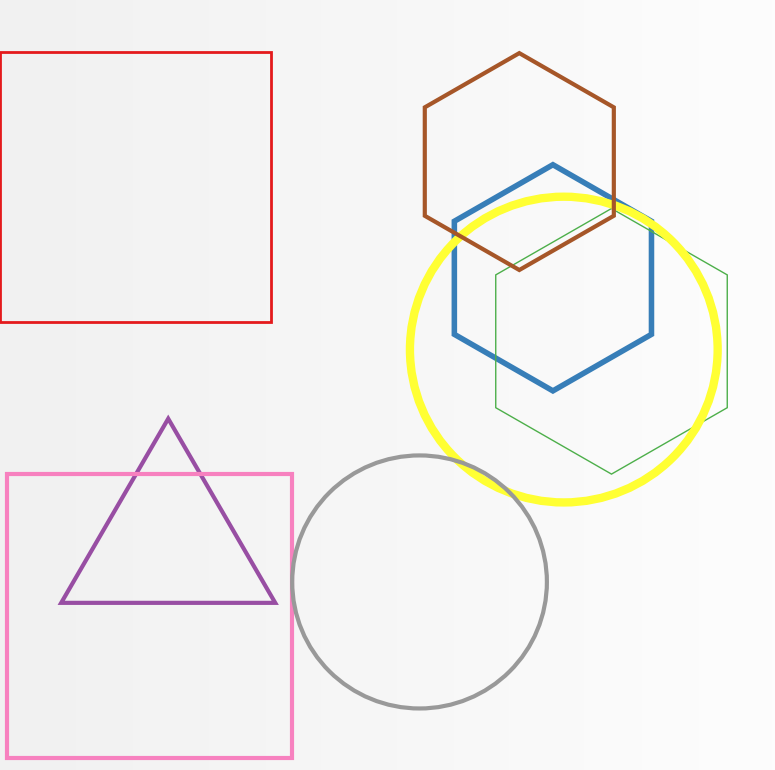[{"shape": "square", "thickness": 1, "radius": 0.88, "center": [0.175, 0.757]}, {"shape": "hexagon", "thickness": 2, "radius": 0.73, "center": [0.713, 0.639]}, {"shape": "hexagon", "thickness": 0.5, "radius": 0.86, "center": [0.789, 0.557]}, {"shape": "triangle", "thickness": 1.5, "radius": 0.8, "center": [0.217, 0.297]}, {"shape": "circle", "thickness": 3, "radius": 0.99, "center": [0.727, 0.546]}, {"shape": "hexagon", "thickness": 1.5, "radius": 0.7, "center": [0.67, 0.79]}, {"shape": "square", "thickness": 1.5, "radius": 0.92, "center": [0.193, 0.2]}, {"shape": "circle", "thickness": 1.5, "radius": 0.82, "center": [0.541, 0.244]}]